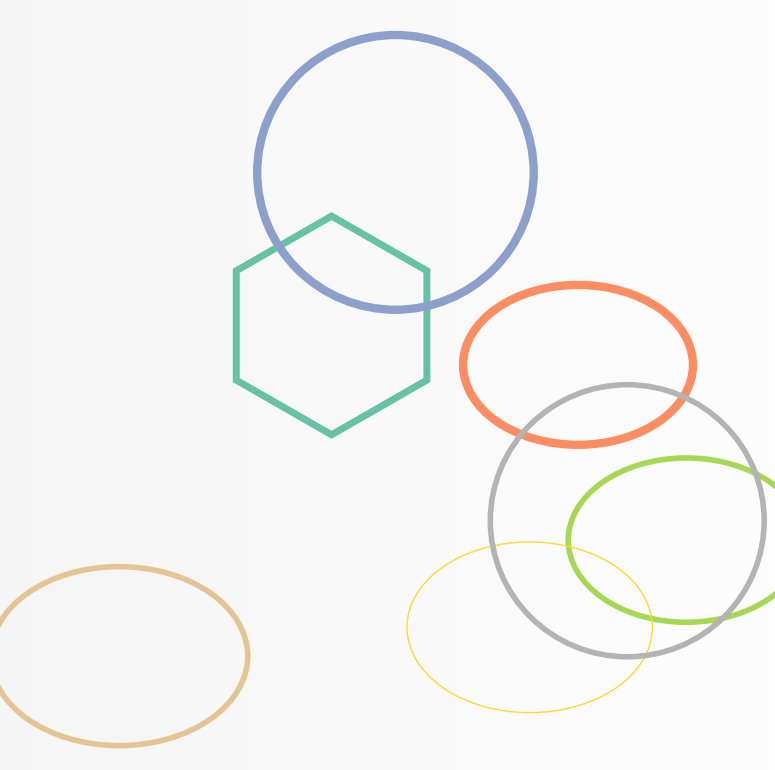[{"shape": "hexagon", "thickness": 2.5, "radius": 0.71, "center": [0.428, 0.577]}, {"shape": "oval", "thickness": 3, "radius": 0.74, "center": [0.746, 0.526]}, {"shape": "circle", "thickness": 3, "radius": 0.89, "center": [0.51, 0.776]}, {"shape": "oval", "thickness": 2, "radius": 0.76, "center": [0.886, 0.299]}, {"shape": "oval", "thickness": 0.5, "radius": 0.79, "center": [0.683, 0.185]}, {"shape": "oval", "thickness": 2, "radius": 0.83, "center": [0.154, 0.148]}, {"shape": "circle", "thickness": 2, "radius": 0.88, "center": [0.809, 0.324]}]